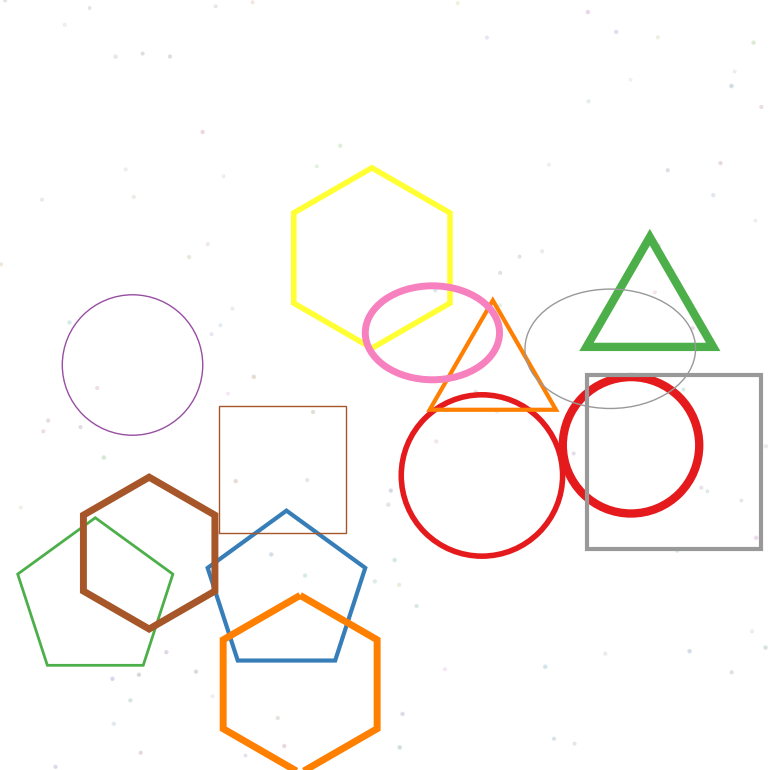[{"shape": "circle", "thickness": 2, "radius": 0.52, "center": [0.626, 0.383]}, {"shape": "circle", "thickness": 3, "radius": 0.44, "center": [0.819, 0.422]}, {"shape": "pentagon", "thickness": 1.5, "radius": 0.54, "center": [0.372, 0.229]}, {"shape": "pentagon", "thickness": 1, "radius": 0.53, "center": [0.124, 0.222]}, {"shape": "triangle", "thickness": 3, "radius": 0.48, "center": [0.844, 0.597]}, {"shape": "circle", "thickness": 0.5, "radius": 0.46, "center": [0.172, 0.526]}, {"shape": "hexagon", "thickness": 2.5, "radius": 0.58, "center": [0.39, 0.111]}, {"shape": "triangle", "thickness": 1.5, "radius": 0.47, "center": [0.64, 0.515]}, {"shape": "hexagon", "thickness": 2, "radius": 0.59, "center": [0.483, 0.665]}, {"shape": "square", "thickness": 0.5, "radius": 0.41, "center": [0.367, 0.391]}, {"shape": "hexagon", "thickness": 2.5, "radius": 0.49, "center": [0.194, 0.282]}, {"shape": "oval", "thickness": 2.5, "radius": 0.44, "center": [0.562, 0.568]}, {"shape": "oval", "thickness": 0.5, "radius": 0.55, "center": [0.793, 0.547]}, {"shape": "square", "thickness": 1.5, "radius": 0.56, "center": [0.876, 0.4]}]